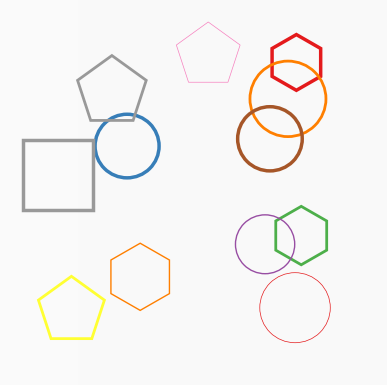[{"shape": "hexagon", "thickness": 2.5, "radius": 0.36, "center": [0.765, 0.838]}, {"shape": "circle", "thickness": 0.5, "radius": 0.45, "center": [0.761, 0.201]}, {"shape": "circle", "thickness": 2.5, "radius": 0.41, "center": [0.328, 0.621]}, {"shape": "hexagon", "thickness": 2, "radius": 0.38, "center": [0.777, 0.388]}, {"shape": "circle", "thickness": 1, "radius": 0.38, "center": [0.684, 0.366]}, {"shape": "circle", "thickness": 2, "radius": 0.49, "center": [0.743, 0.743]}, {"shape": "hexagon", "thickness": 1, "radius": 0.44, "center": [0.362, 0.281]}, {"shape": "pentagon", "thickness": 2, "radius": 0.45, "center": [0.184, 0.193]}, {"shape": "circle", "thickness": 2.5, "radius": 0.42, "center": [0.697, 0.639]}, {"shape": "pentagon", "thickness": 0.5, "radius": 0.43, "center": [0.537, 0.856]}, {"shape": "pentagon", "thickness": 2, "radius": 0.47, "center": [0.289, 0.763]}, {"shape": "square", "thickness": 2.5, "radius": 0.45, "center": [0.15, 0.545]}]